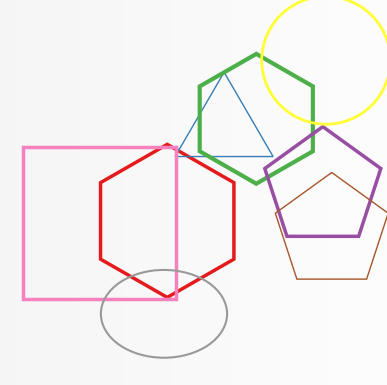[{"shape": "hexagon", "thickness": 2.5, "radius": 0.99, "center": [0.432, 0.426]}, {"shape": "triangle", "thickness": 1, "radius": 0.73, "center": [0.578, 0.666]}, {"shape": "hexagon", "thickness": 3, "radius": 0.84, "center": [0.661, 0.691]}, {"shape": "pentagon", "thickness": 2.5, "radius": 0.79, "center": [0.833, 0.514]}, {"shape": "circle", "thickness": 2, "radius": 0.83, "center": [0.841, 0.843]}, {"shape": "pentagon", "thickness": 1, "radius": 0.77, "center": [0.856, 0.399]}, {"shape": "square", "thickness": 2.5, "radius": 0.99, "center": [0.256, 0.421]}, {"shape": "oval", "thickness": 1.5, "radius": 0.81, "center": [0.423, 0.185]}]